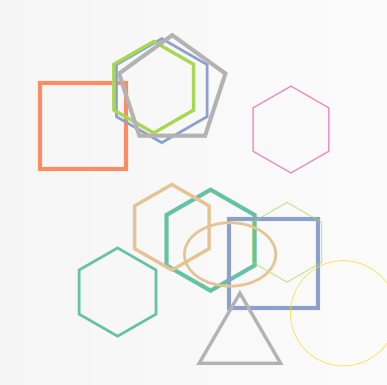[{"shape": "hexagon", "thickness": 2, "radius": 0.57, "center": [0.303, 0.241]}, {"shape": "hexagon", "thickness": 3, "radius": 0.66, "center": [0.543, 0.376]}, {"shape": "square", "thickness": 3, "radius": 0.56, "center": [0.213, 0.673]}, {"shape": "square", "thickness": 3, "radius": 0.58, "center": [0.706, 0.315]}, {"shape": "hexagon", "thickness": 2, "radius": 0.68, "center": [0.417, 0.765]}, {"shape": "hexagon", "thickness": 1, "radius": 0.56, "center": [0.751, 0.663]}, {"shape": "hexagon", "thickness": 0.5, "radius": 0.52, "center": [0.741, 0.371]}, {"shape": "hexagon", "thickness": 2.5, "radius": 0.59, "center": [0.397, 0.774]}, {"shape": "circle", "thickness": 0.5, "radius": 0.68, "center": [0.886, 0.186]}, {"shape": "oval", "thickness": 2, "radius": 0.59, "center": [0.594, 0.339]}, {"shape": "hexagon", "thickness": 2.5, "radius": 0.56, "center": [0.444, 0.41]}, {"shape": "triangle", "thickness": 2.5, "radius": 0.61, "center": [0.619, 0.117]}, {"shape": "pentagon", "thickness": 3, "radius": 0.72, "center": [0.444, 0.764]}]